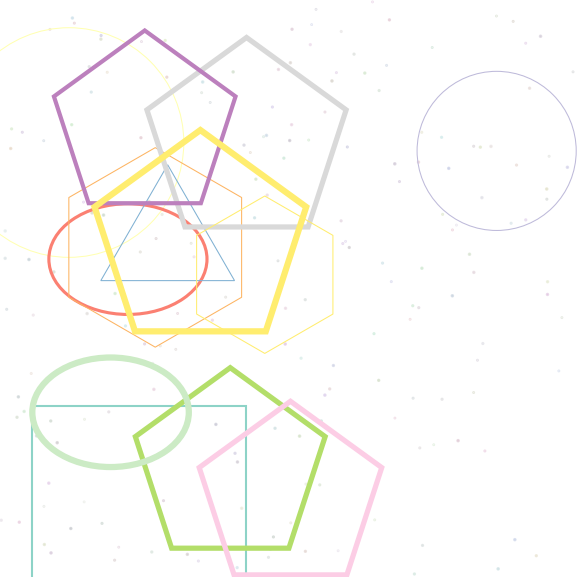[{"shape": "square", "thickness": 1, "radius": 0.93, "center": [0.241, 0.11]}, {"shape": "circle", "thickness": 0.5, "radius": 0.99, "center": [0.119, 0.752]}, {"shape": "circle", "thickness": 0.5, "radius": 0.69, "center": [0.86, 0.738]}, {"shape": "oval", "thickness": 1.5, "radius": 0.68, "center": [0.222, 0.55]}, {"shape": "triangle", "thickness": 0.5, "radius": 0.67, "center": [0.29, 0.58]}, {"shape": "hexagon", "thickness": 0.5, "radius": 0.86, "center": [0.269, 0.571]}, {"shape": "pentagon", "thickness": 2.5, "radius": 0.86, "center": [0.399, 0.19]}, {"shape": "pentagon", "thickness": 2.5, "radius": 0.83, "center": [0.503, 0.138]}, {"shape": "pentagon", "thickness": 2.5, "radius": 0.91, "center": [0.427, 0.753]}, {"shape": "pentagon", "thickness": 2, "radius": 0.83, "center": [0.251, 0.781]}, {"shape": "oval", "thickness": 3, "radius": 0.68, "center": [0.191, 0.285]}, {"shape": "pentagon", "thickness": 3, "radius": 0.96, "center": [0.347, 0.581]}, {"shape": "hexagon", "thickness": 0.5, "radius": 0.68, "center": [0.458, 0.523]}]